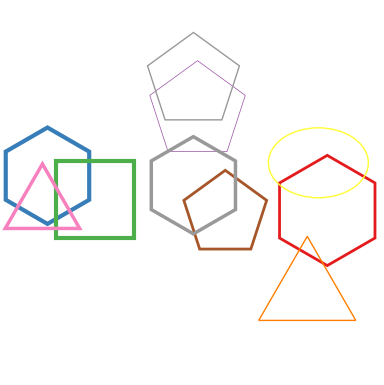[{"shape": "hexagon", "thickness": 2, "radius": 0.72, "center": [0.85, 0.453]}, {"shape": "hexagon", "thickness": 3, "radius": 0.63, "center": [0.123, 0.544]}, {"shape": "square", "thickness": 3, "radius": 0.5, "center": [0.247, 0.482]}, {"shape": "pentagon", "thickness": 0.5, "radius": 0.65, "center": [0.513, 0.712]}, {"shape": "triangle", "thickness": 1, "radius": 0.73, "center": [0.798, 0.241]}, {"shape": "oval", "thickness": 1, "radius": 0.65, "center": [0.827, 0.577]}, {"shape": "pentagon", "thickness": 2, "radius": 0.57, "center": [0.585, 0.445]}, {"shape": "triangle", "thickness": 2.5, "radius": 0.56, "center": [0.11, 0.462]}, {"shape": "hexagon", "thickness": 2.5, "radius": 0.63, "center": [0.502, 0.519]}, {"shape": "pentagon", "thickness": 1, "radius": 0.63, "center": [0.503, 0.79]}]